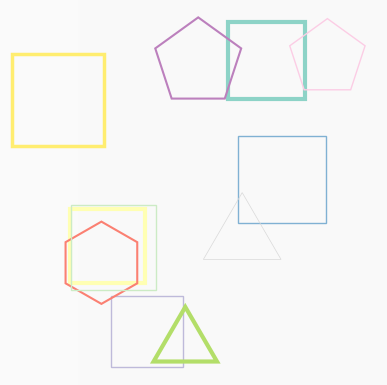[{"shape": "square", "thickness": 3, "radius": 0.5, "center": [0.688, 0.843]}, {"shape": "square", "thickness": 3, "radius": 0.48, "center": [0.277, 0.361]}, {"shape": "square", "thickness": 1, "radius": 0.46, "center": [0.379, 0.139]}, {"shape": "hexagon", "thickness": 1.5, "radius": 0.53, "center": [0.262, 0.318]}, {"shape": "square", "thickness": 1, "radius": 0.57, "center": [0.728, 0.534]}, {"shape": "triangle", "thickness": 3, "radius": 0.47, "center": [0.478, 0.108]}, {"shape": "pentagon", "thickness": 1, "radius": 0.51, "center": [0.845, 0.849]}, {"shape": "triangle", "thickness": 0.5, "radius": 0.58, "center": [0.625, 0.384]}, {"shape": "pentagon", "thickness": 1.5, "radius": 0.58, "center": [0.512, 0.838]}, {"shape": "square", "thickness": 1, "radius": 0.55, "center": [0.294, 0.357]}, {"shape": "square", "thickness": 2.5, "radius": 0.6, "center": [0.15, 0.74]}]